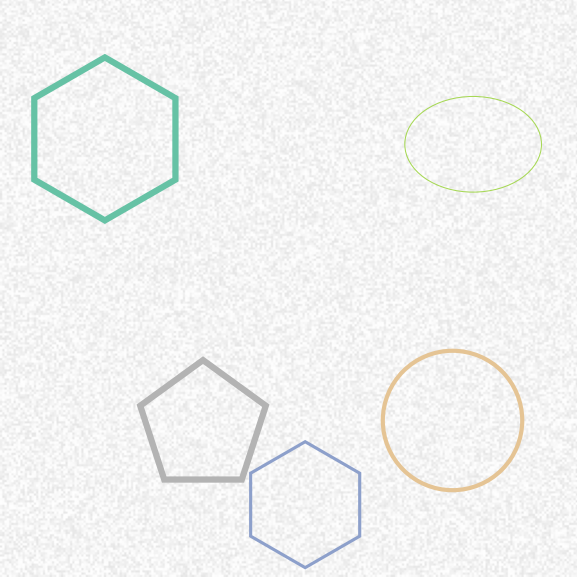[{"shape": "hexagon", "thickness": 3, "radius": 0.71, "center": [0.182, 0.759]}, {"shape": "hexagon", "thickness": 1.5, "radius": 0.55, "center": [0.528, 0.125]}, {"shape": "oval", "thickness": 0.5, "radius": 0.59, "center": [0.819, 0.749]}, {"shape": "circle", "thickness": 2, "radius": 0.6, "center": [0.784, 0.271]}, {"shape": "pentagon", "thickness": 3, "radius": 0.57, "center": [0.352, 0.261]}]